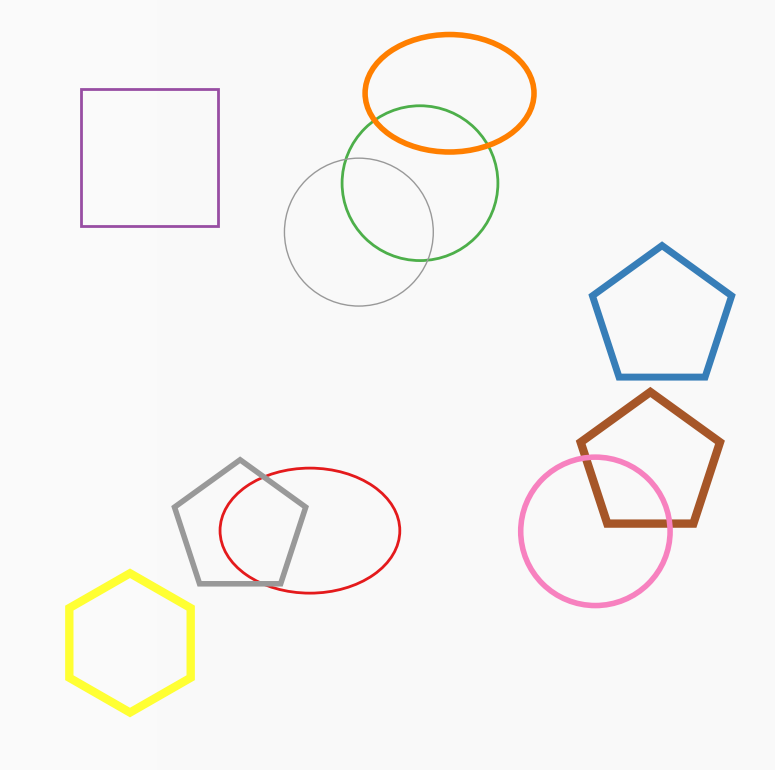[{"shape": "oval", "thickness": 1, "radius": 0.58, "center": [0.4, 0.311]}, {"shape": "pentagon", "thickness": 2.5, "radius": 0.47, "center": [0.854, 0.587]}, {"shape": "circle", "thickness": 1, "radius": 0.5, "center": [0.542, 0.762]}, {"shape": "square", "thickness": 1, "radius": 0.44, "center": [0.193, 0.796]}, {"shape": "oval", "thickness": 2, "radius": 0.54, "center": [0.58, 0.879]}, {"shape": "hexagon", "thickness": 3, "radius": 0.45, "center": [0.168, 0.165]}, {"shape": "pentagon", "thickness": 3, "radius": 0.47, "center": [0.839, 0.396]}, {"shape": "circle", "thickness": 2, "radius": 0.48, "center": [0.768, 0.31]}, {"shape": "circle", "thickness": 0.5, "radius": 0.48, "center": [0.463, 0.699]}, {"shape": "pentagon", "thickness": 2, "radius": 0.45, "center": [0.31, 0.314]}]